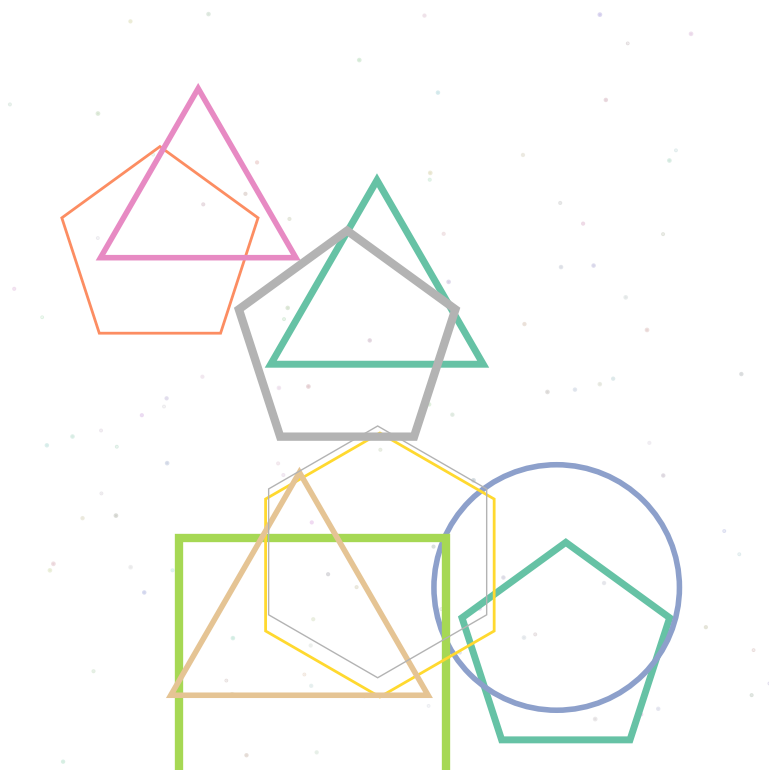[{"shape": "pentagon", "thickness": 2.5, "radius": 0.71, "center": [0.735, 0.154]}, {"shape": "triangle", "thickness": 2.5, "radius": 0.8, "center": [0.49, 0.607]}, {"shape": "pentagon", "thickness": 1, "radius": 0.67, "center": [0.208, 0.676]}, {"shape": "circle", "thickness": 2, "radius": 0.8, "center": [0.723, 0.237]}, {"shape": "triangle", "thickness": 2, "radius": 0.73, "center": [0.257, 0.739]}, {"shape": "square", "thickness": 3, "radius": 0.87, "center": [0.406, 0.128]}, {"shape": "hexagon", "thickness": 1, "radius": 0.86, "center": [0.493, 0.266]}, {"shape": "triangle", "thickness": 2, "radius": 0.96, "center": [0.389, 0.194]}, {"shape": "pentagon", "thickness": 3, "radius": 0.74, "center": [0.451, 0.553]}, {"shape": "hexagon", "thickness": 0.5, "radius": 0.82, "center": [0.49, 0.283]}]